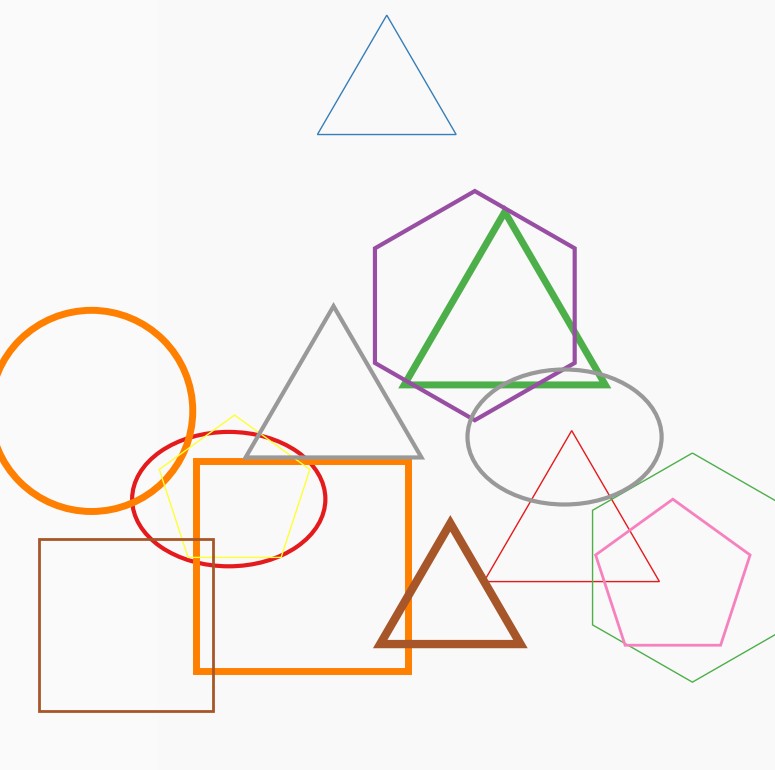[{"shape": "oval", "thickness": 1.5, "radius": 0.62, "center": [0.295, 0.352]}, {"shape": "triangle", "thickness": 0.5, "radius": 0.65, "center": [0.738, 0.31]}, {"shape": "triangle", "thickness": 0.5, "radius": 0.52, "center": [0.499, 0.877]}, {"shape": "triangle", "thickness": 2.5, "radius": 0.75, "center": [0.651, 0.575]}, {"shape": "hexagon", "thickness": 0.5, "radius": 0.74, "center": [0.893, 0.263]}, {"shape": "hexagon", "thickness": 1.5, "radius": 0.74, "center": [0.613, 0.603]}, {"shape": "square", "thickness": 2.5, "radius": 0.68, "center": [0.39, 0.265]}, {"shape": "circle", "thickness": 2.5, "radius": 0.65, "center": [0.118, 0.466]}, {"shape": "pentagon", "thickness": 0.5, "radius": 0.51, "center": [0.303, 0.359]}, {"shape": "square", "thickness": 1, "radius": 0.56, "center": [0.162, 0.188]}, {"shape": "triangle", "thickness": 3, "radius": 0.52, "center": [0.581, 0.216]}, {"shape": "pentagon", "thickness": 1, "radius": 0.52, "center": [0.868, 0.247]}, {"shape": "triangle", "thickness": 1.5, "radius": 0.66, "center": [0.43, 0.471]}, {"shape": "oval", "thickness": 1.5, "radius": 0.63, "center": [0.728, 0.432]}]